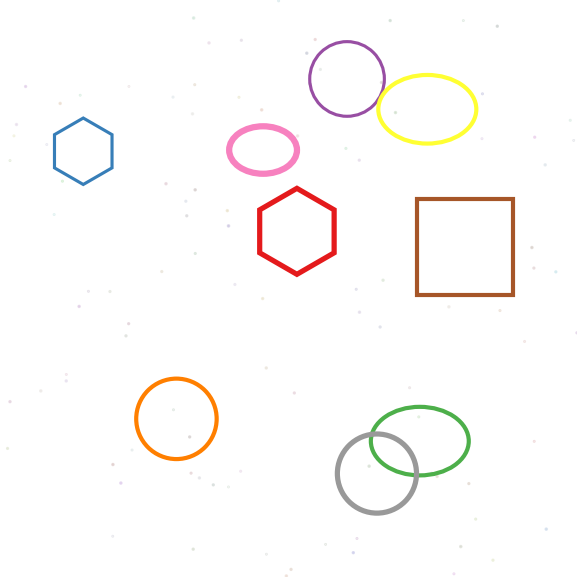[{"shape": "hexagon", "thickness": 2.5, "radius": 0.37, "center": [0.514, 0.599]}, {"shape": "hexagon", "thickness": 1.5, "radius": 0.29, "center": [0.144, 0.737]}, {"shape": "oval", "thickness": 2, "radius": 0.42, "center": [0.727, 0.235]}, {"shape": "circle", "thickness": 1.5, "radius": 0.32, "center": [0.601, 0.862]}, {"shape": "circle", "thickness": 2, "radius": 0.35, "center": [0.306, 0.274]}, {"shape": "oval", "thickness": 2, "radius": 0.42, "center": [0.74, 0.81]}, {"shape": "square", "thickness": 2, "radius": 0.41, "center": [0.805, 0.571]}, {"shape": "oval", "thickness": 3, "radius": 0.29, "center": [0.456, 0.739]}, {"shape": "circle", "thickness": 2.5, "radius": 0.34, "center": [0.653, 0.179]}]